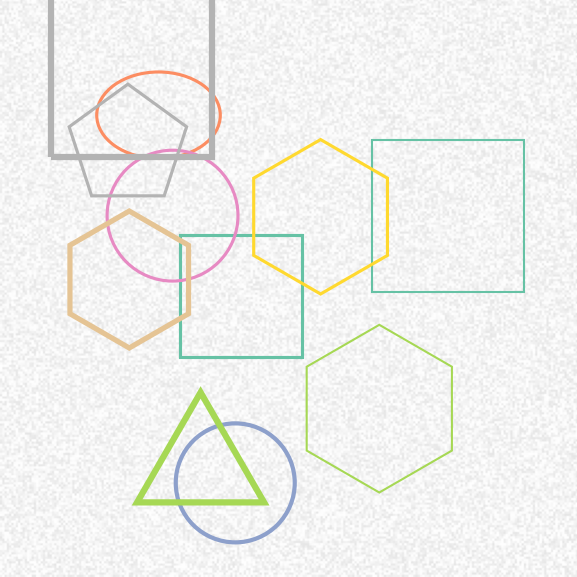[{"shape": "square", "thickness": 1.5, "radius": 0.53, "center": [0.417, 0.487]}, {"shape": "square", "thickness": 1, "radius": 0.66, "center": [0.776, 0.625]}, {"shape": "oval", "thickness": 1.5, "radius": 0.53, "center": [0.274, 0.8]}, {"shape": "circle", "thickness": 2, "radius": 0.52, "center": [0.407, 0.163]}, {"shape": "circle", "thickness": 1.5, "radius": 0.57, "center": [0.299, 0.626]}, {"shape": "triangle", "thickness": 3, "radius": 0.63, "center": [0.347, 0.193]}, {"shape": "hexagon", "thickness": 1, "radius": 0.73, "center": [0.657, 0.292]}, {"shape": "hexagon", "thickness": 1.5, "radius": 0.67, "center": [0.555, 0.624]}, {"shape": "hexagon", "thickness": 2.5, "radius": 0.59, "center": [0.224, 0.515]}, {"shape": "pentagon", "thickness": 1.5, "radius": 0.53, "center": [0.221, 0.747]}, {"shape": "square", "thickness": 3, "radius": 0.7, "center": [0.227, 0.867]}]